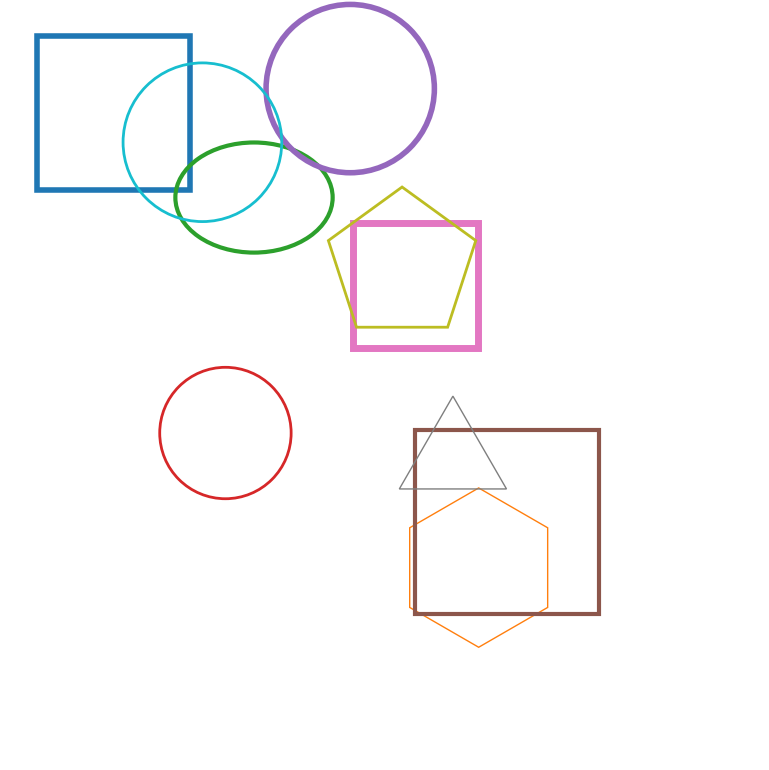[{"shape": "square", "thickness": 2, "radius": 0.5, "center": [0.148, 0.853]}, {"shape": "hexagon", "thickness": 0.5, "radius": 0.52, "center": [0.622, 0.263]}, {"shape": "oval", "thickness": 1.5, "radius": 0.51, "center": [0.33, 0.743]}, {"shape": "circle", "thickness": 1, "radius": 0.43, "center": [0.293, 0.438]}, {"shape": "circle", "thickness": 2, "radius": 0.55, "center": [0.455, 0.885]}, {"shape": "square", "thickness": 1.5, "radius": 0.6, "center": [0.659, 0.322]}, {"shape": "square", "thickness": 2.5, "radius": 0.41, "center": [0.54, 0.629]}, {"shape": "triangle", "thickness": 0.5, "radius": 0.4, "center": [0.588, 0.405]}, {"shape": "pentagon", "thickness": 1, "radius": 0.5, "center": [0.522, 0.656]}, {"shape": "circle", "thickness": 1, "radius": 0.52, "center": [0.263, 0.815]}]